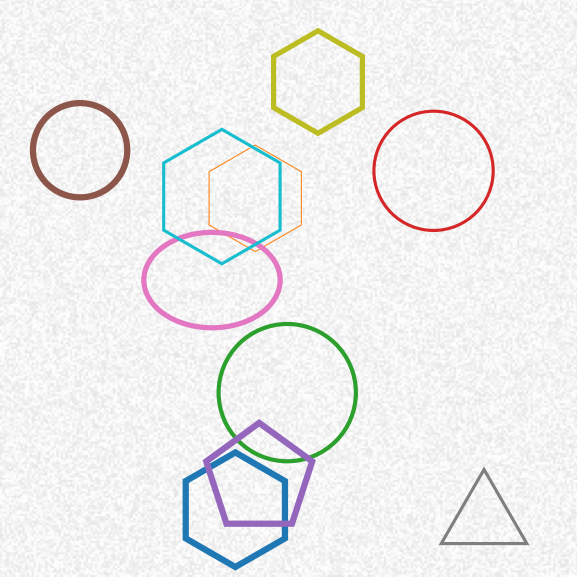[{"shape": "hexagon", "thickness": 3, "radius": 0.5, "center": [0.408, 0.116]}, {"shape": "hexagon", "thickness": 0.5, "radius": 0.46, "center": [0.442, 0.656]}, {"shape": "circle", "thickness": 2, "radius": 0.59, "center": [0.497, 0.319]}, {"shape": "circle", "thickness": 1.5, "radius": 0.52, "center": [0.751, 0.703]}, {"shape": "pentagon", "thickness": 3, "radius": 0.48, "center": [0.449, 0.17]}, {"shape": "circle", "thickness": 3, "radius": 0.41, "center": [0.139, 0.739]}, {"shape": "oval", "thickness": 2.5, "radius": 0.59, "center": [0.367, 0.514]}, {"shape": "triangle", "thickness": 1.5, "radius": 0.43, "center": [0.838, 0.101]}, {"shape": "hexagon", "thickness": 2.5, "radius": 0.44, "center": [0.551, 0.857]}, {"shape": "hexagon", "thickness": 1.5, "radius": 0.58, "center": [0.384, 0.659]}]